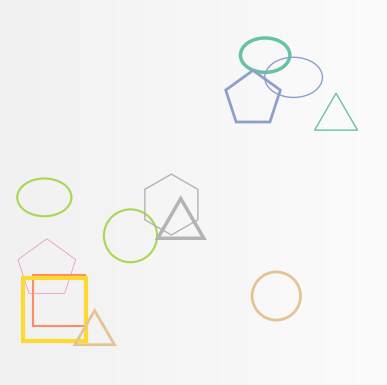[{"shape": "oval", "thickness": 2.5, "radius": 0.32, "center": [0.684, 0.857]}, {"shape": "triangle", "thickness": 1, "radius": 0.32, "center": [0.867, 0.694]}, {"shape": "square", "thickness": 1.5, "radius": 0.33, "center": [0.152, 0.219]}, {"shape": "pentagon", "thickness": 2, "radius": 0.37, "center": [0.653, 0.743]}, {"shape": "oval", "thickness": 1, "radius": 0.37, "center": [0.758, 0.799]}, {"shape": "pentagon", "thickness": 0.5, "radius": 0.39, "center": [0.121, 0.301]}, {"shape": "oval", "thickness": 1.5, "radius": 0.35, "center": [0.114, 0.487]}, {"shape": "circle", "thickness": 1.5, "radius": 0.34, "center": [0.337, 0.388]}, {"shape": "square", "thickness": 3, "radius": 0.41, "center": [0.141, 0.196]}, {"shape": "circle", "thickness": 2, "radius": 0.31, "center": [0.713, 0.231]}, {"shape": "triangle", "thickness": 2, "radius": 0.3, "center": [0.244, 0.134]}, {"shape": "triangle", "thickness": 2.5, "radius": 0.34, "center": [0.466, 0.415]}, {"shape": "hexagon", "thickness": 1, "radius": 0.4, "center": [0.442, 0.469]}]